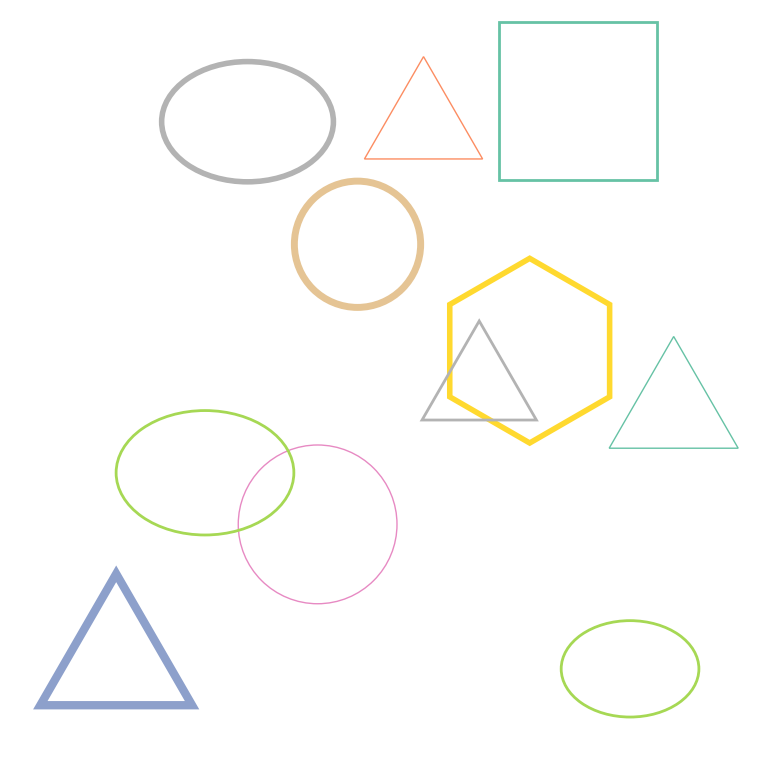[{"shape": "square", "thickness": 1, "radius": 0.51, "center": [0.751, 0.869]}, {"shape": "triangle", "thickness": 0.5, "radius": 0.48, "center": [0.875, 0.466]}, {"shape": "triangle", "thickness": 0.5, "radius": 0.44, "center": [0.55, 0.838]}, {"shape": "triangle", "thickness": 3, "radius": 0.57, "center": [0.151, 0.141]}, {"shape": "circle", "thickness": 0.5, "radius": 0.52, "center": [0.412, 0.319]}, {"shape": "oval", "thickness": 1, "radius": 0.58, "center": [0.266, 0.386]}, {"shape": "oval", "thickness": 1, "radius": 0.45, "center": [0.818, 0.131]}, {"shape": "hexagon", "thickness": 2, "radius": 0.6, "center": [0.688, 0.545]}, {"shape": "circle", "thickness": 2.5, "radius": 0.41, "center": [0.464, 0.683]}, {"shape": "oval", "thickness": 2, "radius": 0.56, "center": [0.321, 0.842]}, {"shape": "triangle", "thickness": 1, "radius": 0.43, "center": [0.622, 0.497]}]